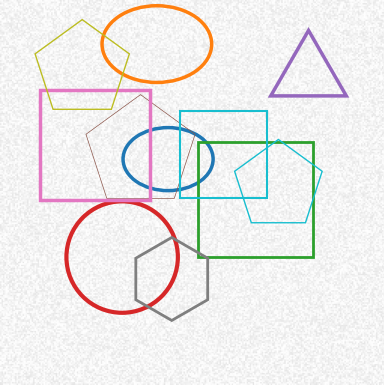[{"shape": "oval", "thickness": 2.5, "radius": 0.58, "center": [0.437, 0.587]}, {"shape": "oval", "thickness": 2.5, "radius": 0.71, "center": [0.407, 0.885]}, {"shape": "square", "thickness": 2, "radius": 0.75, "center": [0.665, 0.482]}, {"shape": "circle", "thickness": 3, "radius": 0.72, "center": [0.317, 0.332]}, {"shape": "triangle", "thickness": 2.5, "radius": 0.57, "center": [0.801, 0.808]}, {"shape": "pentagon", "thickness": 0.5, "radius": 0.75, "center": [0.365, 0.605]}, {"shape": "square", "thickness": 2.5, "radius": 0.72, "center": [0.247, 0.624]}, {"shape": "hexagon", "thickness": 2, "radius": 0.54, "center": [0.446, 0.275]}, {"shape": "pentagon", "thickness": 1, "radius": 0.64, "center": [0.214, 0.82]}, {"shape": "square", "thickness": 1.5, "radius": 0.56, "center": [0.581, 0.599]}, {"shape": "pentagon", "thickness": 1, "radius": 0.6, "center": [0.723, 0.518]}]